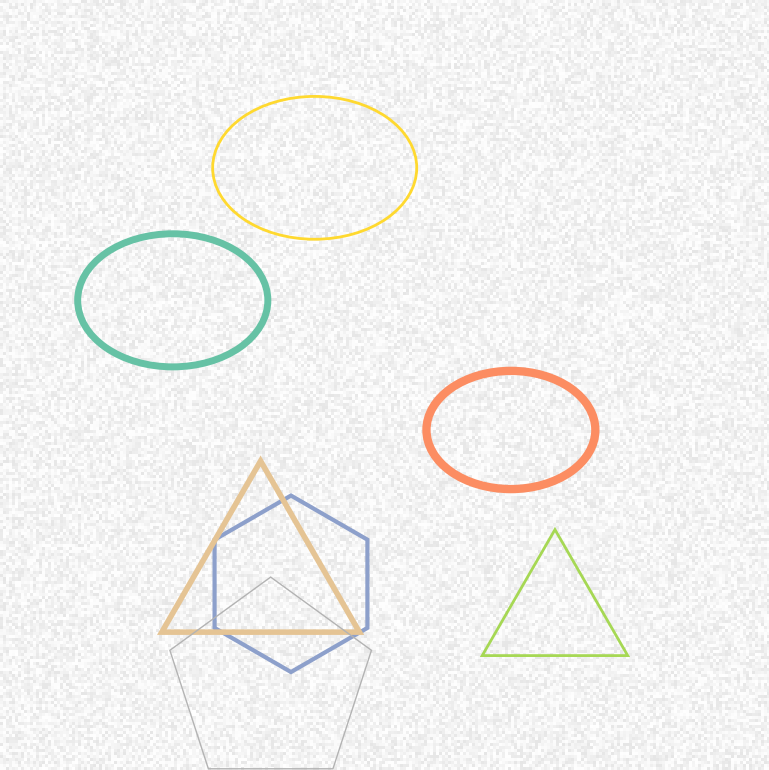[{"shape": "oval", "thickness": 2.5, "radius": 0.62, "center": [0.224, 0.61]}, {"shape": "oval", "thickness": 3, "radius": 0.55, "center": [0.664, 0.442]}, {"shape": "hexagon", "thickness": 1.5, "radius": 0.57, "center": [0.378, 0.242]}, {"shape": "triangle", "thickness": 1, "radius": 0.55, "center": [0.721, 0.203]}, {"shape": "oval", "thickness": 1, "radius": 0.66, "center": [0.409, 0.782]}, {"shape": "triangle", "thickness": 2, "radius": 0.74, "center": [0.338, 0.253]}, {"shape": "pentagon", "thickness": 0.5, "radius": 0.69, "center": [0.352, 0.113]}]